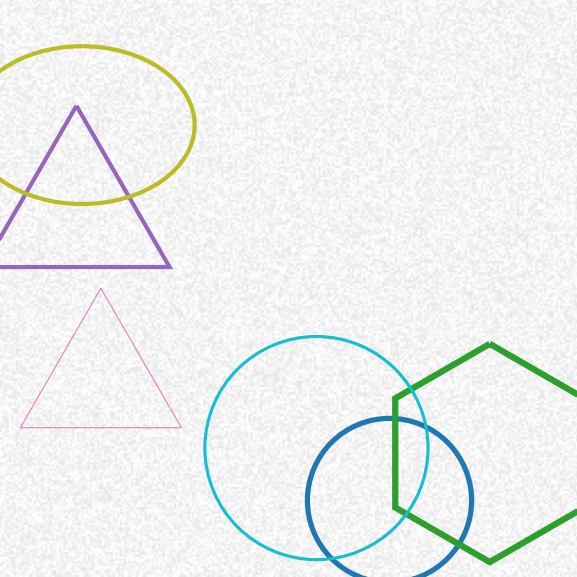[{"shape": "circle", "thickness": 2.5, "radius": 0.71, "center": [0.674, 0.133]}, {"shape": "hexagon", "thickness": 3, "radius": 0.94, "center": [0.848, 0.215]}, {"shape": "triangle", "thickness": 2, "radius": 0.93, "center": [0.132, 0.63]}, {"shape": "triangle", "thickness": 0.5, "radius": 0.81, "center": [0.175, 0.339]}, {"shape": "oval", "thickness": 2, "radius": 0.98, "center": [0.142, 0.782]}, {"shape": "circle", "thickness": 1.5, "radius": 0.97, "center": [0.548, 0.223]}]